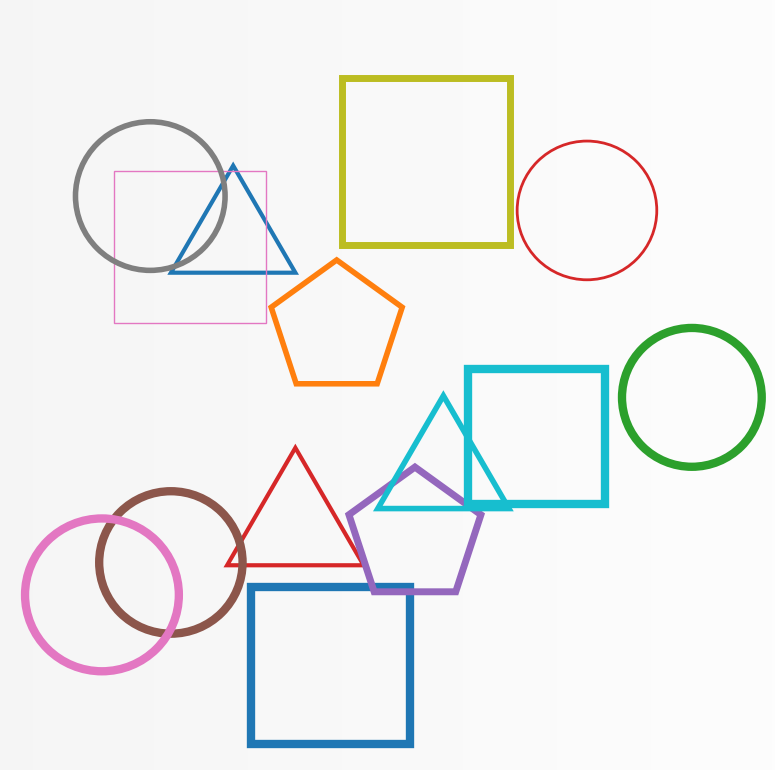[{"shape": "square", "thickness": 3, "radius": 0.51, "center": [0.427, 0.136]}, {"shape": "triangle", "thickness": 1.5, "radius": 0.46, "center": [0.301, 0.692]}, {"shape": "pentagon", "thickness": 2, "radius": 0.44, "center": [0.434, 0.573]}, {"shape": "circle", "thickness": 3, "radius": 0.45, "center": [0.893, 0.484]}, {"shape": "triangle", "thickness": 1.5, "radius": 0.51, "center": [0.381, 0.317]}, {"shape": "circle", "thickness": 1, "radius": 0.45, "center": [0.757, 0.727]}, {"shape": "pentagon", "thickness": 2.5, "radius": 0.45, "center": [0.535, 0.304]}, {"shape": "circle", "thickness": 3, "radius": 0.46, "center": [0.22, 0.27]}, {"shape": "square", "thickness": 0.5, "radius": 0.49, "center": [0.245, 0.679]}, {"shape": "circle", "thickness": 3, "radius": 0.5, "center": [0.132, 0.227]}, {"shape": "circle", "thickness": 2, "radius": 0.48, "center": [0.194, 0.745]}, {"shape": "square", "thickness": 2.5, "radius": 0.54, "center": [0.549, 0.79]}, {"shape": "square", "thickness": 3, "radius": 0.44, "center": [0.692, 0.433]}, {"shape": "triangle", "thickness": 2, "radius": 0.49, "center": [0.572, 0.388]}]